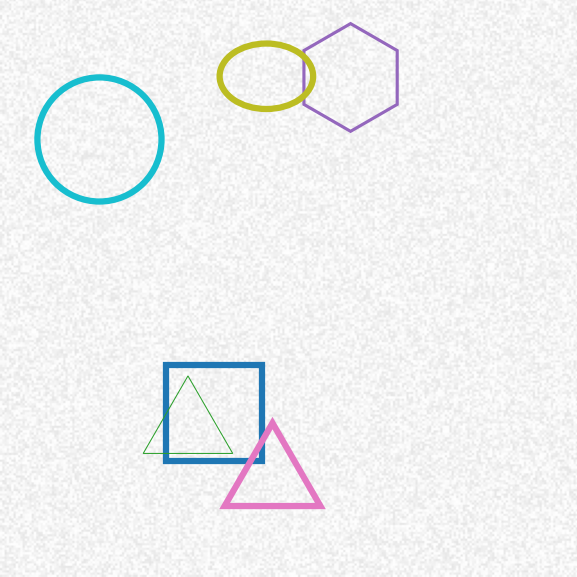[{"shape": "square", "thickness": 3, "radius": 0.42, "center": [0.371, 0.284]}, {"shape": "triangle", "thickness": 0.5, "radius": 0.45, "center": [0.325, 0.259]}, {"shape": "hexagon", "thickness": 1.5, "radius": 0.47, "center": [0.607, 0.865]}, {"shape": "triangle", "thickness": 3, "radius": 0.48, "center": [0.472, 0.171]}, {"shape": "oval", "thickness": 3, "radius": 0.4, "center": [0.461, 0.867]}, {"shape": "circle", "thickness": 3, "radius": 0.54, "center": [0.172, 0.758]}]